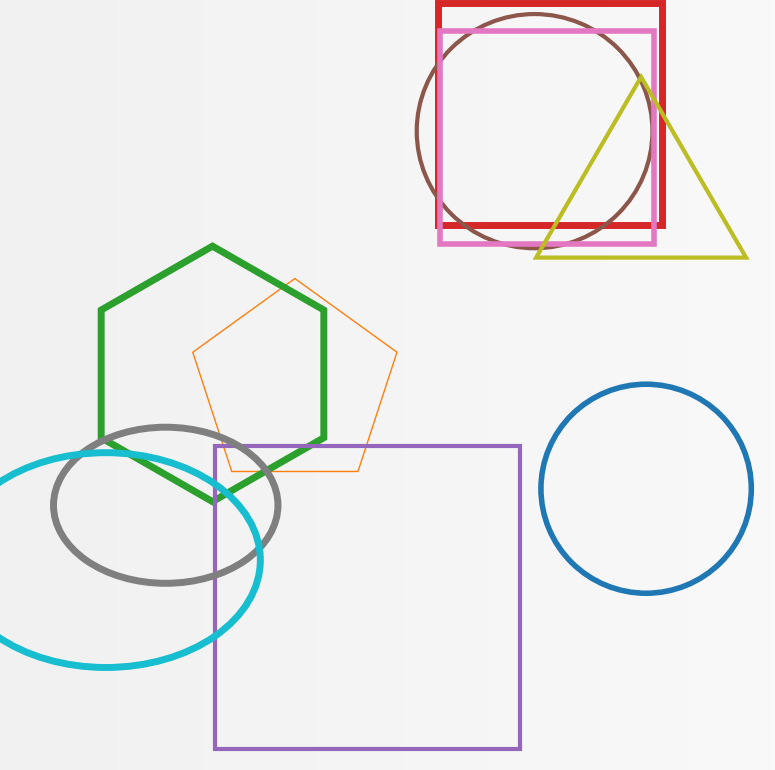[{"shape": "circle", "thickness": 2, "radius": 0.68, "center": [0.834, 0.365]}, {"shape": "pentagon", "thickness": 0.5, "radius": 0.69, "center": [0.38, 0.5]}, {"shape": "hexagon", "thickness": 2.5, "radius": 0.83, "center": [0.274, 0.514]}, {"shape": "square", "thickness": 2.5, "radius": 0.72, "center": [0.71, 0.852]}, {"shape": "square", "thickness": 1.5, "radius": 0.98, "center": [0.475, 0.224]}, {"shape": "circle", "thickness": 1.5, "radius": 0.76, "center": [0.69, 0.83]}, {"shape": "square", "thickness": 2, "radius": 0.69, "center": [0.706, 0.822]}, {"shape": "oval", "thickness": 2.5, "radius": 0.72, "center": [0.214, 0.344]}, {"shape": "triangle", "thickness": 1.5, "radius": 0.78, "center": [0.827, 0.744]}, {"shape": "oval", "thickness": 2.5, "radius": 1.0, "center": [0.137, 0.273]}]